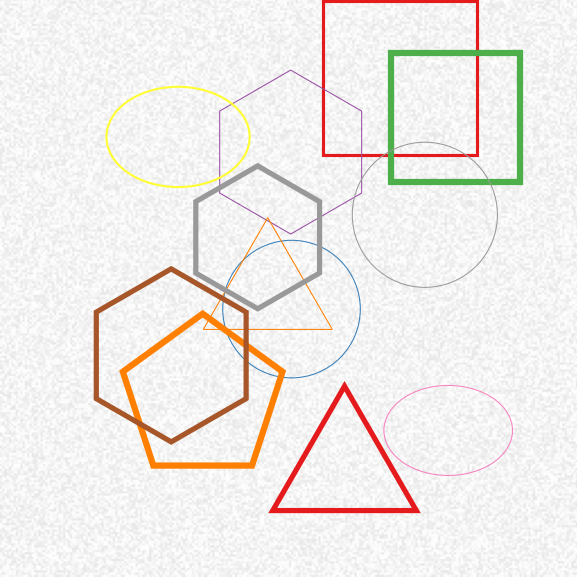[{"shape": "triangle", "thickness": 2.5, "radius": 0.72, "center": [0.597, 0.187]}, {"shape": "square", "thickness": 1.5, "radius": 0.67, "center": [0.693, 0.864]}, {"shape": "circle", "thickness": 0.5, "radius": 0.6, "center": [0.505, 0.464]}, {"shape": "square", "thickness": 3, "radius": 0.56, "center": [0.788, 0.796]}, {"shape": "hexagon", "thickness": 0.5, "radius": 0.71, "center": [0.503, 0.736]}, {"shape": "triangle", "thickness": 0.5, "radius": 0.64, "center": [0.464, 0.493]}, {"shape": "pentagon", "thickness": 3, "radius": 0.73, "center": [0.351, 0.311]}, {"shape": "oval", "thickness": 1, "radius": 0.62, "center": [0.308, 0.762]}, {"shape": "hexagon", "thickness": 2.5, "radius": 0.75, "center": [0.296, 0.384]}, {"shape": "oval", "thickness": 0.5, "radius": 0.56, "center": [0.776, 0.254]}, {"shape": "circle", "thickness": 0.5, "radius": 0.63, "center": [0.736, 0.627]}, {"shape": "hexagon", "thickness": 2.5, "radius": 0.62, "center": [0.446, 0.588]}]